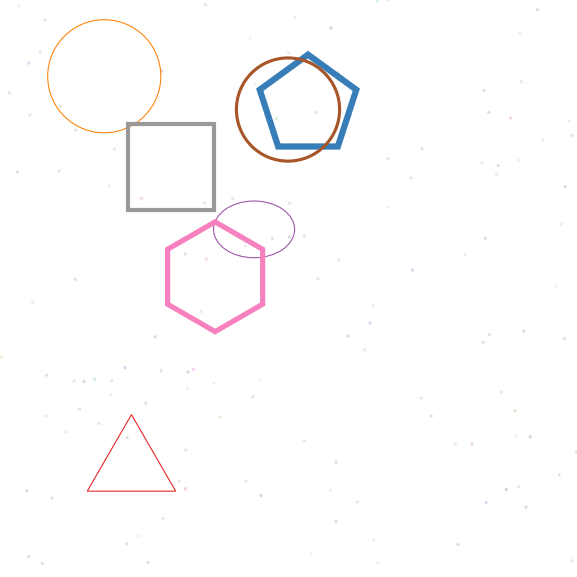[{"shape": "triangle", "thickness": 0.5, "radius": 0.44, "center": [0.228, 0.193]}, {"shape": "pentagon", "thickness": 3, "radius": 0.44, "center": [0.533, 0.817]}, {"shape": "oval", "thickness": 0.5, "radius": 0.35, "center": [0.44, 0.602]}, {"shape": "circle", "thickness": 0.5, "radius": 0.49, "center": [0.181, 0.867]}, {"shape": "circle", "thickness": 1.5, "radius": 0.45, "center": [0.499, 0.809]}, {"shape": "hexagon", "thickness": 2.5, "radius": 0.48, "center": [0.372, 0.52]}, {"shape": "square", "thickness": 2, "radius": 0.37, "center": [0.296, 0.71]}]